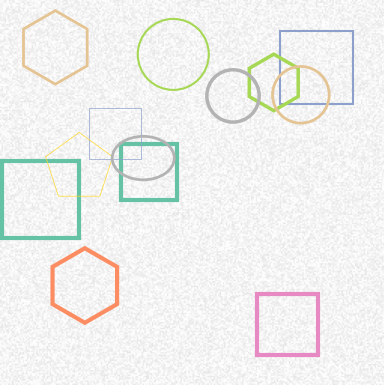[{"shape": "square", "thickness": 3, "radius": 0.5, "center": [0.105, 0.482]}, {"shape": "square", "thickness": 3, "radius": 0.36, "center": [0.388, 0.552]}, {"shape": "hexagon", "thickness": 3, "radius": 0.48, "center": [0.22, 0.258]}, {"shape": "square", "thickness": 1.5, "radius": 0.47, "center": [0.823, 0.824]}, {"shape": "square", "thickness": 0.5, "radius": 0.33, "center": [0.299, 0.654]}, {"shape": "square", "thickness": 3, "radius": 0.39, "center": [0.746, 0.157]}, {"shape": "circle", "thickness": 1.5, "radius": 0.46, "center": [0.45, 0.859]}, {"shape": "hexagon", "thickness": 2.5, "radius": 0.37, "center": [0.711, 0.786]}, {"shape": "pentagon", "thickness": 0.5, "radius": 0.46, "center": [0.206, 0.564]}, {"shape": "hexagon", "thickness": 2, "radius": 0.48, "center": [0.144, 0.877]}, {"shape": "circle", "thickness": 2, "radius": 0.37, "center": [0.781, 0.754]}, {"shape": "circle", "thickness": 2.5, "radius": 0.34, "center": [0.605, 0.751]}, {"shape": "oval", "thickness": 2, "radius": 0.4, "center": [0.372, 0.589]}]